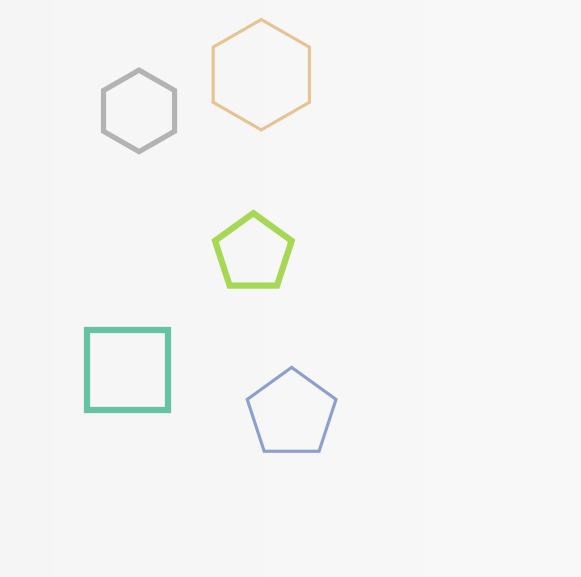[{"shape": "square", "thickness": 3, "radius": 0.35, "center": [0.219, 0.358]}, {"shape": "pentagon", "thickness": 1.5, "radius": 0.4, "center": [0.502, 0.283]}, {"shape": "pentagon", "thickness": 3, "radius": 0.35, "center": [0.436, 0.561]}, {"shape": "hexagon", "thickness": 1.5, "radius": 0.48, "center": [0.45, 0.87]}, {"shape": "hexagon", "thickness": 2.5, "radius": 0.35, "center": [0.239, 0.807]}]